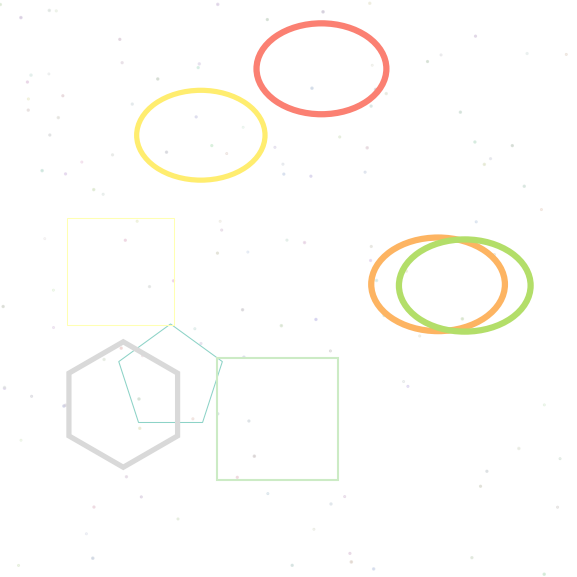[{"shape": "pentagon", "thickness": 0.5, "radius": 0.47, "center": [0.295, 0.344]}, {"shape": "square", "thickness": 0.5, "radius": 0.46, "center": [0.209, 0.529]}, {"shape": "oval", "thickness": 3, "radius": 0.56, "center": [0.557, 0.88]}, {"shape": "oval", "thickness": 3, "radius": 0.58, "center": [0.759, 0.507]}, {"shape": "oval", "thickness": 3, "radius": 0.57, "center": [0.805, 0.505]}, {"shape": "hexagon", "thickness": 2.5, "radius": 0.54, "center": [0.213, 0.299]}, {"shape": "square", "thickness": 1, "radius": 0.53, "center": [0.481, 0.274]}, {"shape": "oval", "thickness": 2.5, "radius": 0.56, "center": [0.348, 0.765]}]